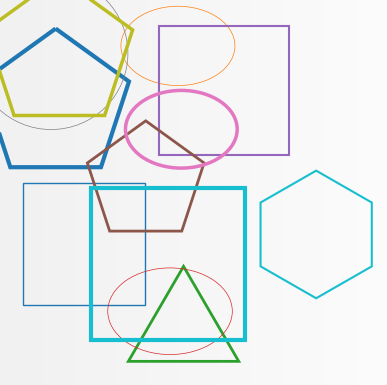[{"shape": "square", "thickness": 1, "radius": 0.79, "center": [0.217, 0.366]}, {"shape": "pentagon", "thickness": 3, "radius": 1.0, "center": [0.144, 0.727]}, {"shape": "oval", "thickness": 0.5, "radius": 0.74, "center": [0.459, 0.881]}, {"shape": "triangle", "thickness": 2, "radius": 0.82, "center": [0.474, 0.144]}, {"shape": "oval", "thickness": 0.5, "radius": 0.8, "center": [0.439, 0.192]}, {"shape": "square", "thickness": 1.5, "radius": 0.83, "center": [0.578, 0.765]}, {"shape": "pentagon", "thickness": 2, "radius": 0.79, "center": [0.376, 0.528]}, {"shape": "oval", "thickness": 2.5, "radius": 0.72, "center": [0.468, 0.664]}, {"shape": "circle", "thickness": 0.5, "radius": 0.99, "center": [0.132, 0.862]}, {"shape": "pentagon", "thickness": 2.5, "radius": 0.99, "center": [0.153, 0.861]}, {"shape": "square", "thickness": 3, "radius": 0.99, "center": [0.433, 0.315]}, {"shape": "hexagon", "thickness": 1.5, "radius": 0.83, "center": [0.816, 0.391]}]